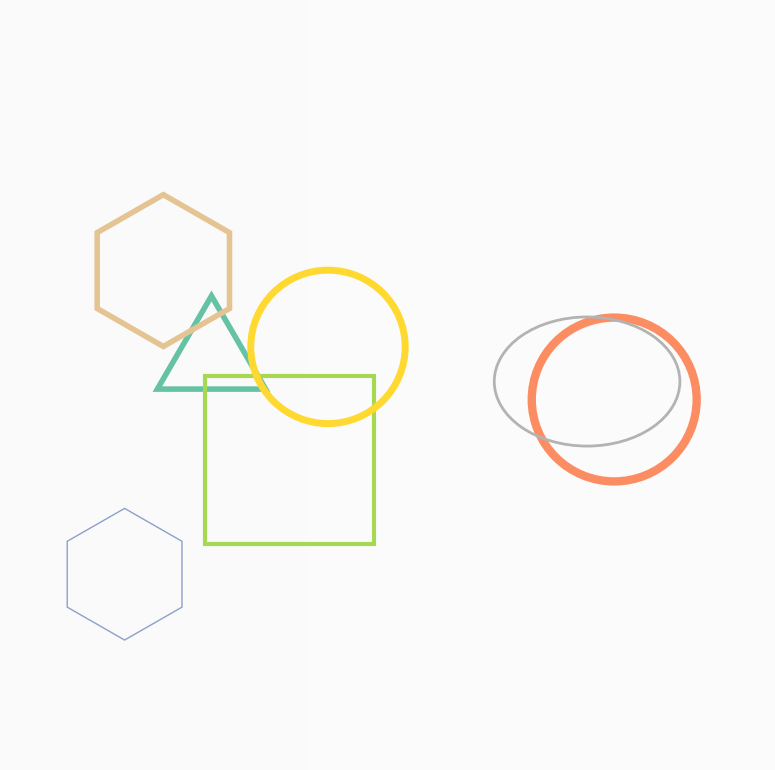[{"shape": "triangle", "thickness": 2, "radius": 0.4, "center": [0.273, 0.535]}, {"shape": "circle", "thickness": 3, "radius": 0.53, "center": [0.793, 0.481]}, {"shape": "hexagon", "thickness": 0.5, "radius": 0.43, "center": [0.161, 0.254]}, {"shape": "square", "thickness": 1.5, "radius": 0.54, "center": [0.374, 0.402]}, {"shape": "circle", "thickness": 2.5, "radius": 0.5, "center": [0.423, 0.55]}, {"shape": "hexagon", "thickness": 2, "radius": 0.49, "center": [0.211, 0.649]}, {"shape": "oval", "thickness": 1, "radius": 0.6, "center": [0.758, 0.505]}]